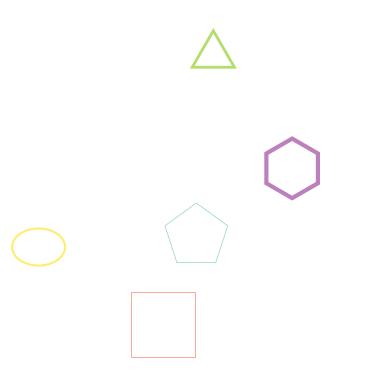[{"shape": "pentagon", "thickness": 0.5, "radius": 0.43, "center": [0.51, 0.387]}, {"shape": "square", "thickness": 0.5, "radius": 0.42, "center": [0.423, 0.158]}, {"shape": "triangle", "thickness": 2, "radius": 0.32, "center": [0.554, 0.857]}, {"shape": "hexagon", "thickness": 3, "radius": 0.39, "center": [0.759, 0.563]}, {"shape": "oval", "thickness": 1.5, "radius": 0.34, "center": [0.1, 0.358]}]